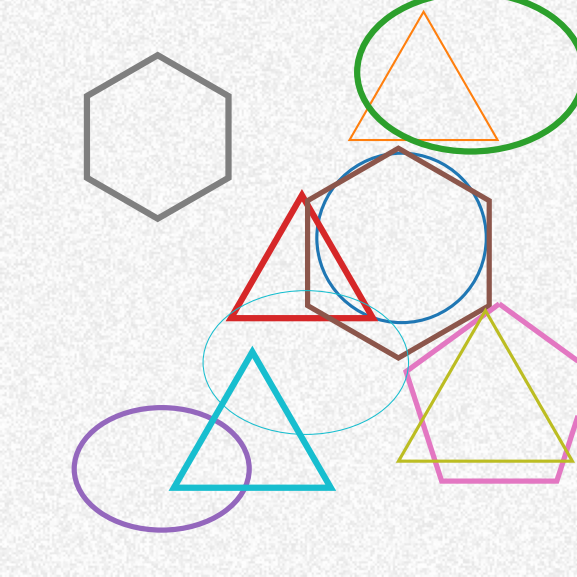[{"shape": "circle", "thickness": 1.5, "radius": 0.73, "center": [0.695, 0.587]}, {"shape": "triangle", "thickness": 1, "radius": 0.74, "center": [0.733, 0.831]}, {"shape": "oval", "thickness": 3, "radius": 0.98, "center": [0.815, 0.874]}, {"shape": "triangle", "thickness": 3, "radius": 0.71, "center": [0.523, 0.519]}, {"shape": "oval", "thickness": 2.5, "radius": 0.76, "center": [0.28, 0.187]}, {"shape": "hexagon", "thickness": 2.5, "radius": 0.91, "center": [0.69, 0.561]}, {"shape": "pentagon", "thickness": 2.5, "radius": 0.85, "center": [0.864, 0.303]}, {"shape": "hexagon", "thickness": 3, "radius": 0.71, "center": [0.273, 0.762]}, {"shape": "triangle", "thickness": 1.5, "radius": 0.87, "center": [0.841, 0.287]}, {"shape": "triangle", "thickness": 3, "radius": 0.78, "center": [0.437, 0.233]}, {"shape": "oval", "thickness": 0.5, "radius": 0.89, "center": [0.529, 0.371]}]